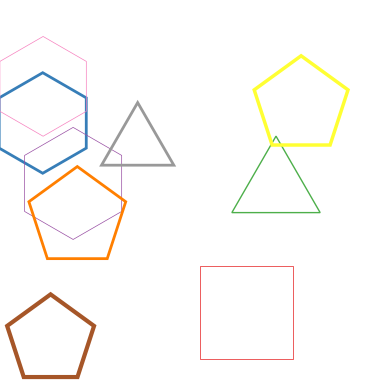[{"shape": "square", "thickness": 0.5, "radius": 0.6, "center": [0.64, 0.188]}, {"shape": "hexagon", "thickness": 2, "radius": 0.65, "center": [0.111, 0.681]}, {"shape": "triangle", "thickness": 1, "radius": 0.66, "center": [0.717, 0.514]}, {"shape": "hexagon", "thickness": 0.5, "radius": 0.73, "center": [0.19, 0.524]}, {"shape": "pentagon", "thickness": 2, "radius": 0.66, "center": [0.201, 0.435]}, {"shape": "pentagon", "thickness": 2.5, "radius": 0.64, "center": [0.782, 0.727]}, {"shape": "pentagon", "thickness": 3, "radius": 0.59, "center": [0.131, 0.117]}, {"shape": "hexagon", "thickness": 0.5, "radius": 0.65, "center": [0.112, 0.776]}, {"shape": "triangle", "thickness": 2, "radius": 0.54, "center": [0.358, 0.625]}]